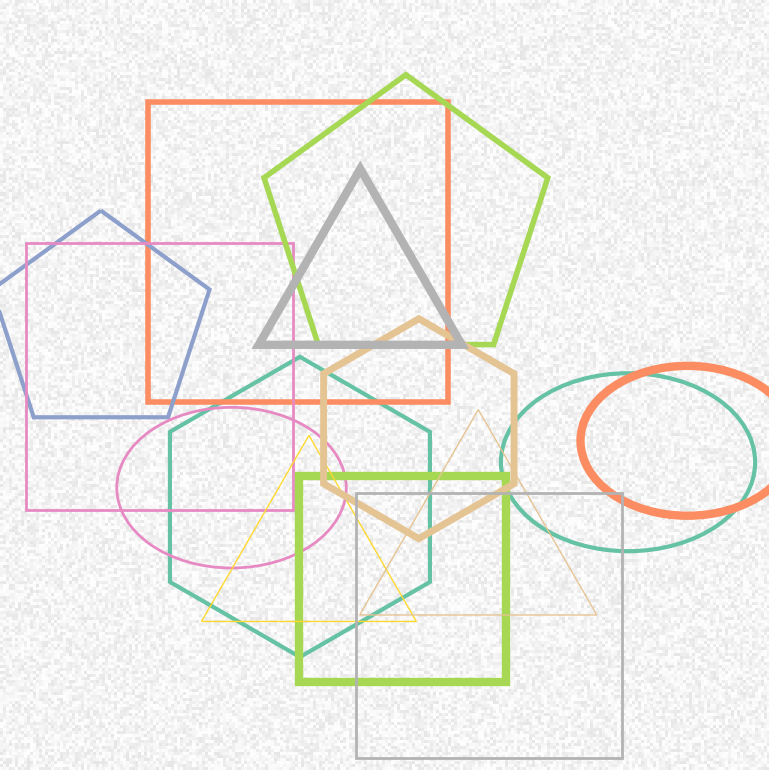[{"shape": "oval", "thickness": 1.5, "radius": 0.83, "center": [0.816, 0.4]}, {"shape": "hexagon", "thickness": 1.5, "radius": 0.97, "center": [0.39, 0.342]}, {"shape": "square", "thickness": 2, "radius": 0.97, "center": [0.387, 0.673]}, {"shape": "oval", "thickness": 3, "radius": 0.7, "center": [0.893, 0.428]}, {"shape": "pentagon", "thickness": 1.5, "radius": 0.74, "center": [0.131, 0.578]}, {"shape": "oval", "thickness": 1, "radius": 0.75, "center": [0.301, 0.367]}, {"shape": "square", "thickness": 1, "radius": 0.87, "center": [0.208, 0.511]}, {"shape": "square", "thickness": 3, "radius": 0.67, "center": [0.523, 0.248]}, {"shape": "pentagon", "thickness": 2, "radius": 0.97, "center": [0.527, 0.709]}, {"shape": "triangle", "thickness": 0.5, "radius": 0.81, "center": [0.401, 0.273]}, {"shape": "hexagon", "thickness": 2.5, "radius": 0.71, "center": [0.544, 0.443]}, {"shape": "triangle", "thickness": 0.5, "radius": 0.89, "center": [0.621, 0.29]}, {"shape": "square", "thickness": 1, "radius": 0.86, "center": [0.635, 0.188]}, {"shape": "triangle", "thickness": 3, "radius": 0.76, "center": [0.468, 0.628]}]